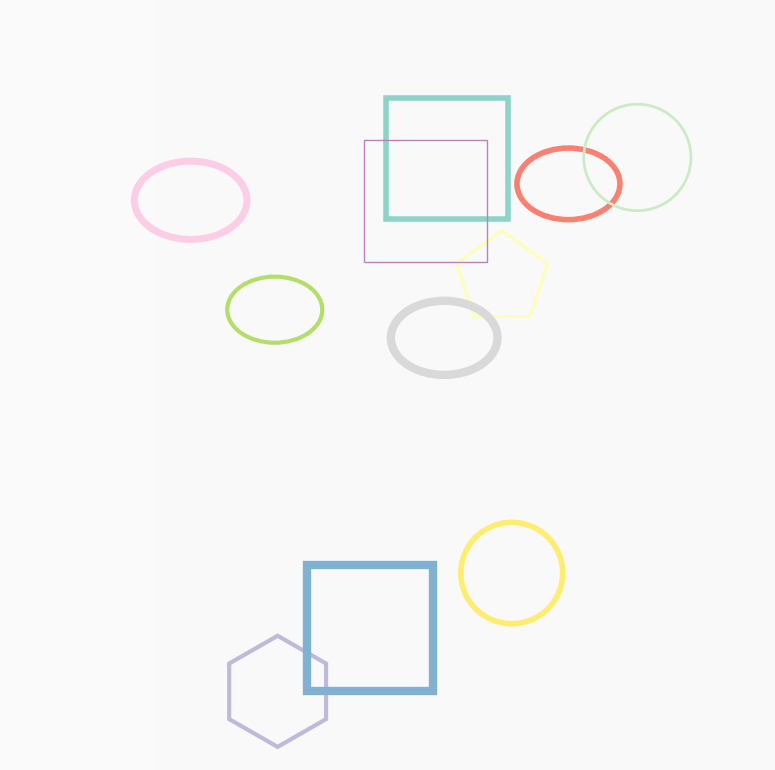[{"shape": "square", "thickness": 2, "radius": 0.39, "center": [0.577, 0.794]}, {"shape": "pentagon", "thickness": 1, "radius": 0.31, "center": [0.648, 0.639]}, {"shape": "hexagon", "thickness": 1.5, "radius": 0.36, "center": [0.358, 0.102]}, {"shape": "oval", "thickness": 2, "radius": 0.33, "center": [0.733, 0.761]}, {"shape": "square", "thickness": 3, "radius": 0.41, "center": [0.478, 0.184]}, {"shape": "oval", "thickness": 1.5, "radius": 0.31, "center": [0.355, 0.598]}, {"shape": "oval", "thickness": 2.5, "radius": 0.36, "center": [0.246, 0.74]}, {"shape": "oval", "thickness": 3, "radius": 0.34, "center": [0.573, 0.561]}, {"shape": "square", "thickness": 0.5, "radius": 0.4, "center": [0.549, 0.739]}, {"shape": "circle", "thickness": 1, "radius": 0.35, "center": [0.822, 0.796]}, {"shape": "circle", "thickness": 2, "radius": 0.33, "center": [0.66, 0.256]}]